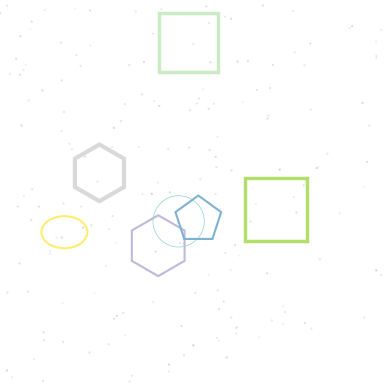[{"shape": "circle", "thickness": 0.5, "radius": 0.33, "center": [0.464, 0.425]}, {"shape": "hexagon", "thickness": 1.5, "radius": 0.4, "center": [0.411, 0.362]}, {"shape": "pentagon", "thickness": 1.5, "radius": 0.31, "center": [0.515, 0.43]}, {"shape": "square", "thickness": 2.5, "radius": 0.4, "center": [0.716, 0.456]}, {"shape": "hexagon", "thickness": 3, "radius": 0.37, "center": [0.258, 0.551]}, {"shape": "square", "thickness": 2.5, "radius": 0.39, "center": [0.49, 0.889]}, {"shape": "oval", "thickness": 1.5, "radius": 0.3, "center": [0.167, 0.397]}]